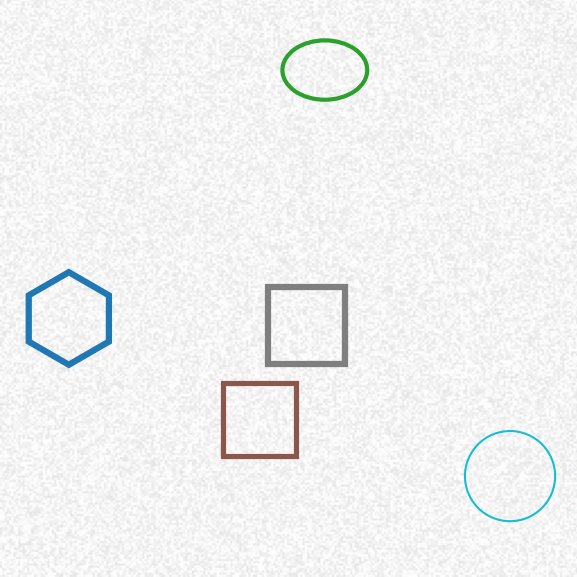[{"shape": "hexagon", "thickness": 3, "radius": 0.4, "center": [0.119, 0.448]}, {"shape": "oval", "thickness": 2, "radius": 0.37, "center": [0.562, 0.878]}, {"shape": "square", "thickness": 2.5, "radius": 0.32, "center": [0.45, 0.273]}, {"shape": "square", "thickness": 3, "radius": 0.33, "center": [0.531, 0.435]}, {"shape": "circle", "thickness": 1, "radius": 0.39, "center": [0.883, 0.175]}]